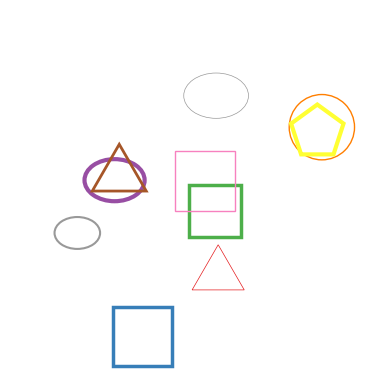[{"shape": "triangle", "thickness": 0.5, "radius": 0.39, "center": [0.567, 0.286]}, {"shape": "square", "thickness": 2.5, "radius": 0.39, "center": [0.37, 0.126]}, {"shape": "square", "thickness": 2.5, "radius": 0.34, "center": [0.557, 0.453]}, {"shape": "oval", "thickness": 3, "radius": 0.39, "center": [0.298, 0.532]}, {"shape": "circle", "thickness": 1, "radius": 0.42, "center": [0.836, 0.67]}, {"shape": "pentagon", "thickness": 3, "radius": 0.36, "center": [0.824, 0.657]}, {"shape": "triangle", "thickness": 2, "radius": 0.4, "center": [0.31, 0.544]}, {"shape": "square", "thickness": 1, "radius": 0.39, "center": [0.533, 0.53]}, {"shape": "oval", "thickness": 0.5, "radius": 0.42, "center": [0.561, 0.751]}, {"shape": "oval", "thickness": 1.5, "radius": 0.3, "center": [0.201, 0.395]}]